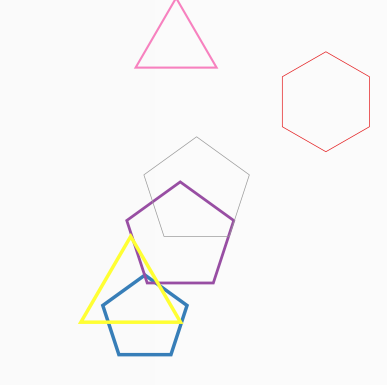[{"shape": "hexagon", "thickness": 0.5, "radius": 0.65, "center": [0.841, 0.736]}, {"shape": "pentagon", "thickness": 2.5, "radius": 0.57, "center": [0.374, 0.171]}, {"shape": "pentagon", "thickness": 2, "radius": 0.73, "center": [0.465, 0.382]}, {"shape": "triangle", "thickness": 2.5, "radius": 0.74, "center": [0.337, 0.237]}, {"shape": "triangle", "thickness": 1.5, "radius": 0.6, "center": [0.454, 0.885]}, {"shape": "pentagon", "thickness": 0.5, "radius": 0.72, "center": [0.507, 0.502]}]